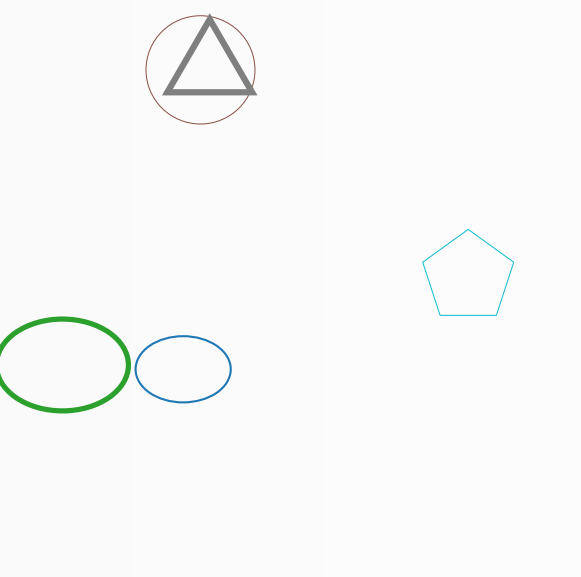[{"shape": "oval", "thickness": 1, "radius": 0.41, "center": [0.315, 0.36]}, {"shape": "oval", "thickness": 2.5, "radius": 0.57, "center": [0.107, 0.367]}, {"shape": "circle", "thickness": 0.5, "radius": 0.47, "center": [0.345, 0.878]}, {"shape": "triangle", "thickness": 3, "radius": 0.42, "center": [0.361, 0.881]}, {"shape": "pentagon", "thickness": 0.5, "radius": 0.41, "center": [0.806, 0.52]}]